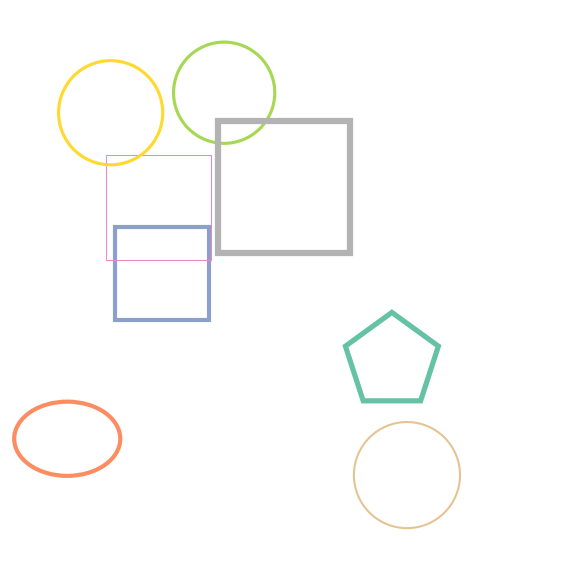[{"shape": "pentagon", "thickness": 2.5, "radius": 0.42, "center": [0.679, 0.374]}, {"shape": "oval", "thickness": 2, "radius": 0.46, "center": [0.116, 0.239]}, {"shape": "square", "thickness": 2, "radius": 0.41, "center": [0.281, 0.526]}, {"shape": "square", "thickness": 0.5, "radius": 0.45, "center": [0.274, 0.64]}, {"shape": "circle", "thickness": 1.5, "radius": 0.44, "center": [0.388, 0.839]}, {"shape": "circle", "thickness": 1.5, "radius": 0.45, "center": [0.192, 0.804]}, {"shape": "circle", "thickness": 1, "radius": 0.46, "center": [0.705, 0.176]}, {"shape": "square", "thickness": 3, "radius": 0.57, "center": [0.492, 0.676]}]